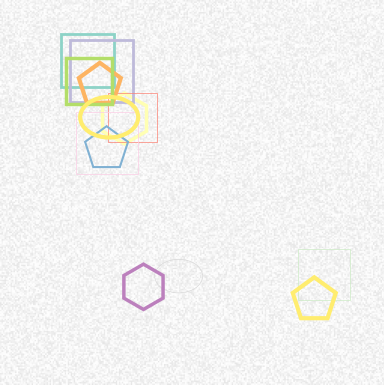[{"shape": "square", "thickness": 2, "radius": 0.34, "center": [0.227, 0.843]}, {"shape": "hexagon", "thickness": 2.5, "radius": 0.33, "center": [0.323, 0.692]}, {"shape": "square", "thickness": 2, "radius": 0.41, "center": [0.263, 0.815]}, {"shape": "square", "thickness": 0.5, "radius": 0.32, "center": [0.344, 0.694]}, {"shape": "pentagon", "thickness": 1.5, "radius": 0.29, "center": [0.277, 0.614]}, {"shape": "pentagon", "thickness": 3, "radius": 0.29, "center": [0.259, 0.78]}, {"shape": "square", "thickness": 2.5, "radius": 0.3, "center": [0.231, 0.789]}, {"shape": "square", "thickness": 0.5, "radius": 0.41, "center": [0.278, 0.628]}, {"shape": "oval", "thickness": 0.5, "radius": 0.31, "center": [0.464, 0.283]}, {"shape": "hexagon", "thickness": 2.5, "radius": 0.29, "center": [0.373, 0.255]}, {"shape": "square", "thickness": 0.5, "radius": 0.33, "center": [0.842, 0.287]}, {"shape": "oval", "thickness": 3, "radius": 0.38, "center": [0.284, 0.696]}, {"shape": "pentagon", "thickness": 3, "radius": 0.29, "center": [0.816, 0.221]}]